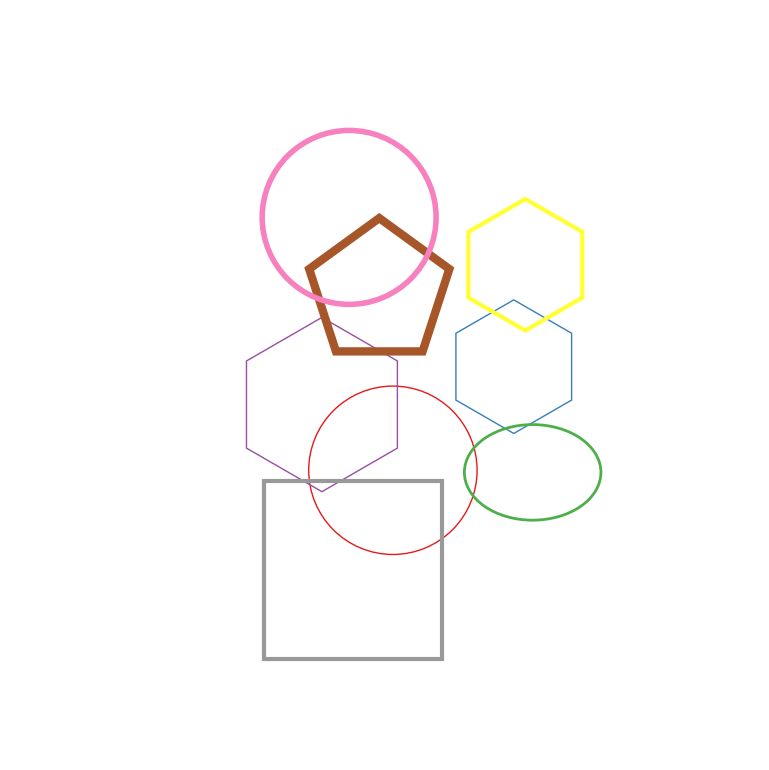[{"shape": "circle", "thickness": 0.5, "radius": 0.55, "center": [0.51, 0.389]}, {"shape": "hexagon", "thickness": 0.5, "radius": 0.43, "center": [0.667, 0.524]}, {"shape": "oval", "thickness": 1, "radius": 0.44, "center": [0.692, 0.387]}, {"shape": "hexagon", "thickness": 0.5, "radius": 0.57, "center": [0.418, 0.475]}, {"shape": "hexagon", "thickness": 1.5, "radius": 0.43, "center": [0.682, 0.656]}, {"shape": "pentagon", "thickness": 3, "radius": 0.48, "center": [0.493, 0.621]}, {"shape": "circle", "thickness": 2, "radius": 0.56, "center": [0.453, 0.718]}, {"shape": "square", "thickness": 1.5, "radius": 0.58, "center": [0.458, 0.26]}]